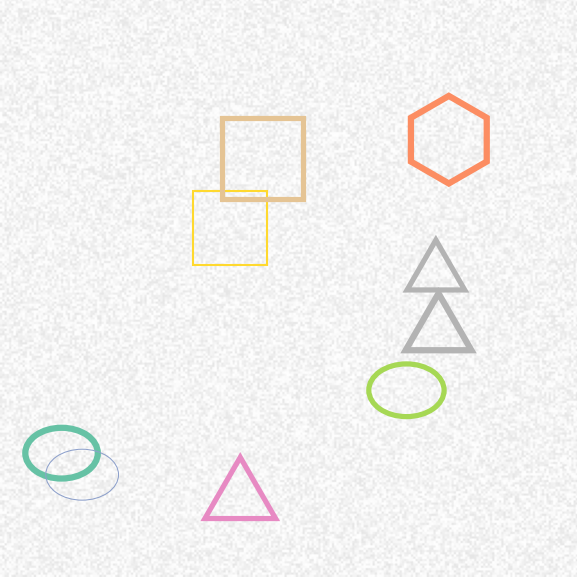[{"shape": "oval", "thickness": 3, "radius": 0.31, "center": [0.107, 0.214]}, {"shape": "hexagon", "thickness": 3, "radius": 0.38, "center": [0.777, 0.757]}, {"shape": "oval", "thickness": 0.5, "radius": 0.31, "center": [0.142, 0.177]}, {"shape": "triangle", "thickness": 2.5, "radius": 0.35, "center": [0.416, 0.137]}, {"shape": "oval", "thickness": 2.5, "radius": 0.33, "center": [0.704, 0.323]}, {"shape": "square", "thickness": 1, "radius": 0.32, "center": [0.398, 0.604]}, {"shape": "square", "thickness": 2.5, "radius": 0.35, "center": [0.454, 0.725]}, {"shape": "triangle", "thickness": 2.5, "radius": 0.29, "center": [0.755, 0.526]}, {"shape": "triangle", "thickness": 3, "radius": 0.33, "center": [0.759, 0.426]}]